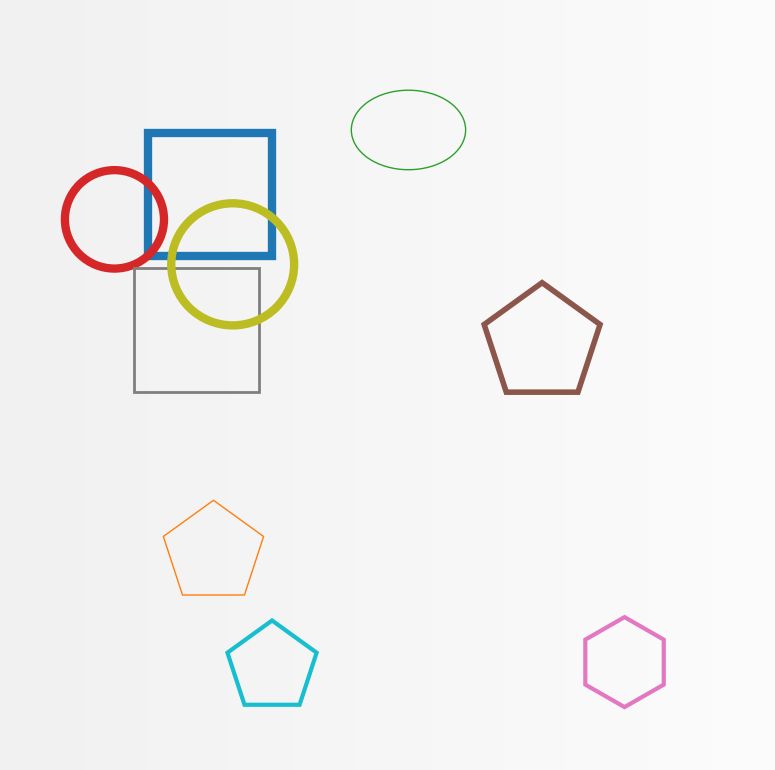[{"shape": "square", "thickness": 3, "radius": 0.4, "center": [0.271, 0.748]}, {"shape": "pentagon", "thickness": 0.5, "radius": 0.34, "center": [0.275, 0.282]}, {"shape": "oval", "thickness": 0.5, "radius": 0.37, "center": [0.527, 0.831]}, {"shape": "circle", "thickness": 3, "radius": 0.32, "center": [0.148, 0.715]}, {"shape": "pentagon", "thickness": 2, "radius": 0.39, "center": [0.7, 0.554]}, {"shape": "hexagon", "thickness": 1.5, "radius": 0.29, "center": [0.806, 0.14]}, {"shape": "square", "thickness": 1, "radius": 0.4, "center": [0.253, 0.571]}, {"shape": "circle", "thickness": 3, "radius": 0.4, "center": [0.3, 0.657]}, {"shape": "pentagon", "thickness": 1.5, "radius": 0.3, "center": [0.351, 0.134]}]